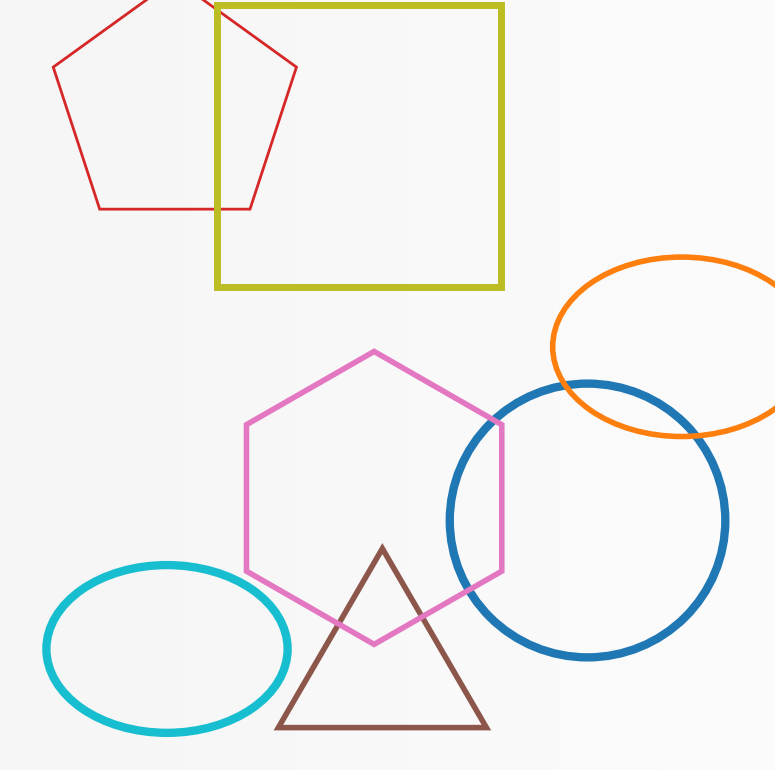[{"shape": "circle", "thickness": 3, "radius": 0.89, "center": [0.758, 0.324]}, {"shape": "oval", "thickness": 2, "radius": 0.83, "center": [0.88, 0.55]}, {"shape": "pentagon", "thickness": 1, "radius": 0.82, "center": [0.226, 0.862]}, {"shape": "triangle", "thickness": 2, "radius": 0.77, "center": [0.493, 0.133]}, {"shape": "hexagon", "thickness": 2, "radius": 0.95, "center": [0.483, 0.353]}, {"shape": "square", "thickness": 2.5, "radius": 0.92, "center": [0.463, 0.811]}, {"shape": "oval", "thickness": 3, "radius": 0.78, "center": [0.215, 0.157]}]